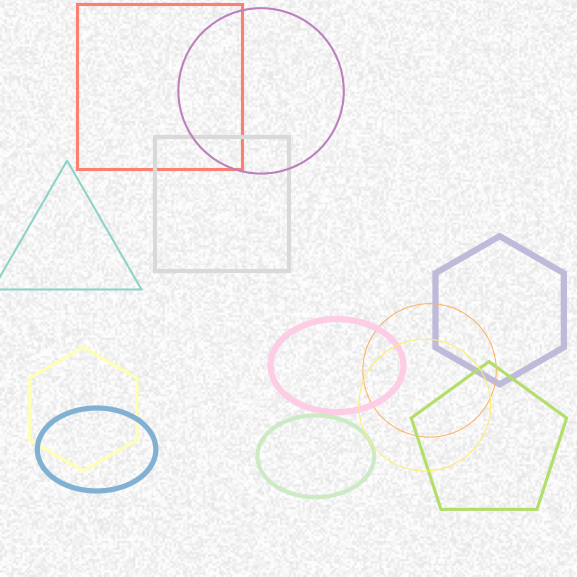[{"shape": "triangle", "thickness": 1, "radius": 0.74, "center": [0.116, 0.572]}, {"shape": "hexagon", "thickness": 1.5, "radius": 0.54, "center": [0.144, 0.291]}, {"shape": "hexagon", "thickness": 3, "radius": 0.64, "center": [0.865, 0.462]}, {"shape": "square", "thickness": 1.5, "radius": 0.72, "center": [0.276, 0.849]}, {"shape": "oval", "thickness": 2.5, "radius": 0.51, "center": [0.167, 0.221]}, {"shape": "circle", "thickness": 0.5, "radius": 0.58, "center": [0.744, 0.358]}, {"shape": "pentagon", "thickness": 1.5, "radius": 0.71, "center": [0.847, 0.232]}, {"shape": "oval", "thickness": 3, "radius": 0.58, "center": [0.584, 0.366]}, {"shape": "square", "thickness": 2, "radius": 0.58, "center": [0.384, 0.646]}, {"shape": "circle", "thickness": 1, "radius": 0.72, "center": [0.452, 0.842]}, {"shape": "oval", "thickness": 2, "radius": 0.51, "center": [0.547, 0.209]}, {"shape": "circle", "thickness": 0.5, "radius": 0.57, "center": [0.735, 0.298]}]